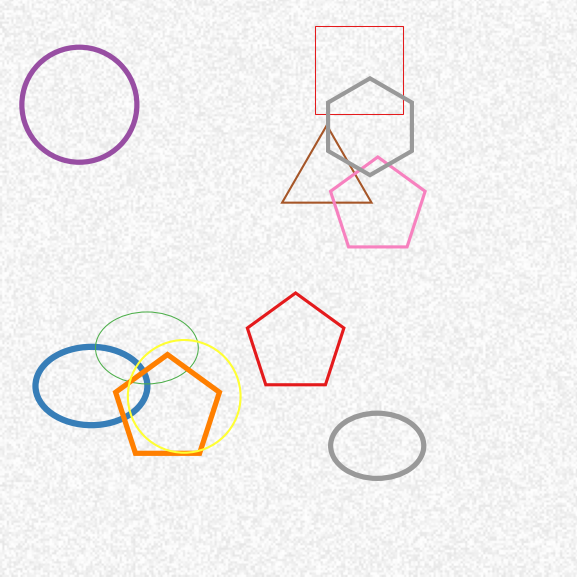[{"shape": "pentagon", "thickness": 1.5, "radius": 0.44, "center": [0.512, 0.404]}, {"shape": "square", "thickness": 0.5, "radius": 0.38, "center": [0.621, 0.878]}, {"shape": "oval", "thickness": 3, "radius": 0.48, "center": [0.158, 0.331]}, {"shape": "oval", "thickness": 0.5, "radius": 0.44, "center": [0.254, 0.397]}, {"shape": "circle", "thickness": 2.5, "radius": 0.5, "center": [0.137, 0.818]}, {"shape": "pentagon", "thickness": 2.5, "radius": 0.47, "center": [0.29, 0.291]}, {"shape": "circle", "thickness": 1, "radius": 0.49, "center": [0.319, 0.313]}, {"shape": "triangle", "thickness": 1, "radius": 0.45, "center": [0.566, 0.693]}, {"shape": "pentagon", "thickness": 1.5, "radius": 0.43, "center": [0.654, 0.641]}, {"shape": "oval", "thickness": 2.5, "radius": 0.4, "center": [0.653, 0.227]}, {"shape": "hexagon", "thickness": 2, "radius": 0.42, "center": [0.641, 0.78]}]